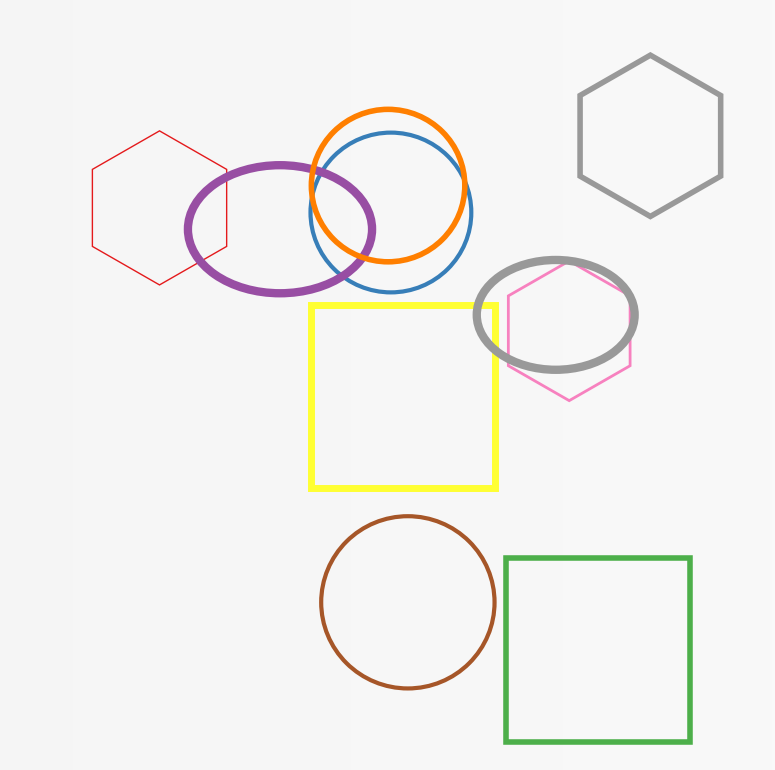[{"shape": "hexagon", "thickness": 0.5, "radius": 0.5, "center": [0.206, 0.73]}, {"shape": "circle", "thickness": 1.5, "radius": 0.52, "center": [0.504, 0.724]}, {"shape": "square", "thickness": 2, "radius": 0.6, "center": [0.771, 0.156]}, {"shape": "oval", "thickness": 3, "radius": 0.59, "center": [0.361, 0.702]}, {"shape": "circle", "thickness": 2, "radius": 0.49, "center": [0.501, 0.759]}, {"shape": "square", "thickness": 2.5, "radius": 0.59, "center": [0.52, 0.485]}, {"shape": "circle", "thickness": 1.5, "radius": 0.56, "center": [0.526, 0.218]}, {"shape": "hexagon", "thickness": 1, "radius": 0.45, "center": [0.734, 0.57]}, {"shape": "hexagon", "thickness": 2, "radius": 0.52, "center": [0.839, 0.824]}, {"shape": "oval", "thickness": 3, "radius": 0.51, "center": [0.717, 0.591]}]